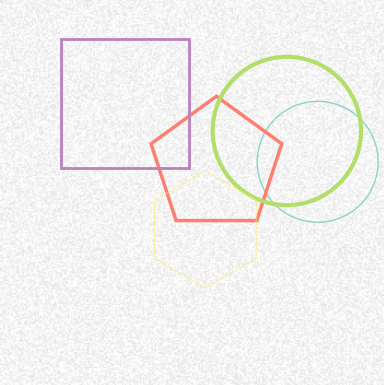[{"shape": "circle", "thickness": 1, "radius": 0.78, "center": [0.825, 0.58]}, {"shape": "pentagon", "thickness": 2.5, "radius": 0.89, "center": [0.562, 0.571]}, {"shape": "circle", "thickness": 3, "radius": 0.96, "center": [0.745, 0.66]}, {"shape": "square", "thickness": 2, "radius": 0.83, "center": [0.324, 0.731]}, {"shape": "hexagon", "thickness": 0.5, "radius": 0.76, "center": [0.534, 0.404]}]